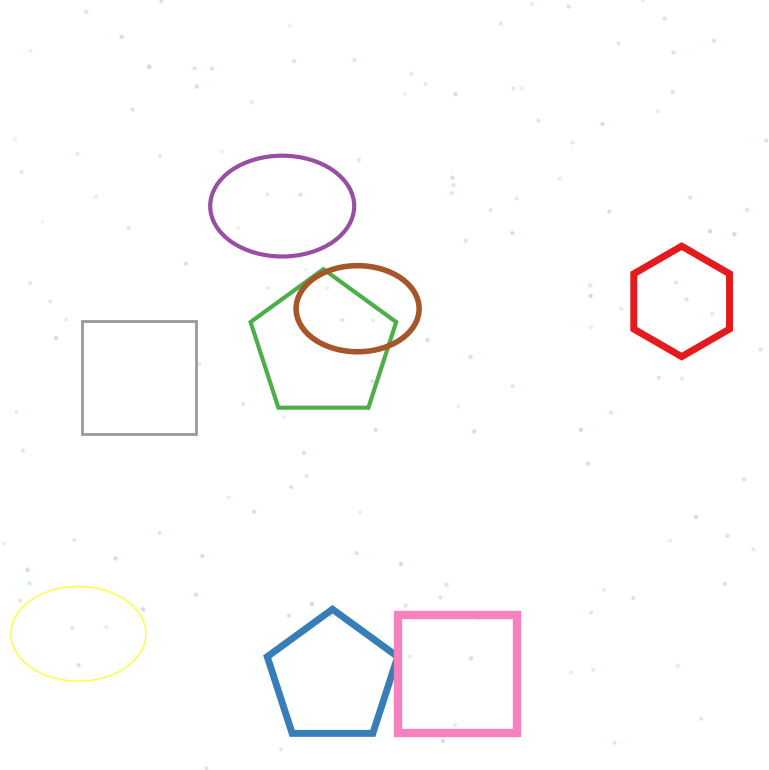[{"shape": "hexagon", "thickness": 2.5, "radius": 0.36, "center": [0.885, 0.609]}, {"shape": "pentagon", "thickness": 2.5, "radius": 0.45, "center": [0.432, 0.12]}, {"shape": "pentagon", "thickness": 1.5, "radius": 0.5, "center": [0.42, 0.551]}, {"shape": "oval", "thickness": 1.5, "radius": 0.47, "center": [0.366, 0.732]}, {"shape": "oval", "thickness": 0.5, "radius": 0.44, "center": [0.102, 0.177]}, {"shape": "oval", "thickness": 2, "radius": 0.4, "center": [0.464, 0.599]}, {"shape": "square", "thickness": 3, "radius": 0.38, "center": [0.594, 0.125]}, {"shape": "square", "thickness": 1, "radius": 0.37, "center": [0.18, 0.51]}]